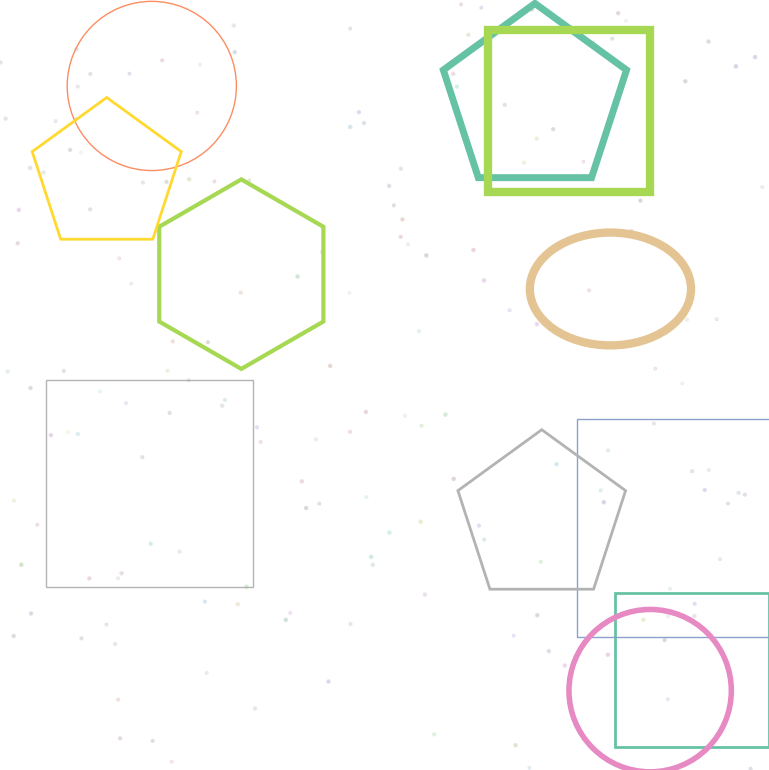[{"shape": "pentagon", "thickness": 2.5, "radius": 0.63, "center": [0.695, 0.87]}, {"shape": "square", "thickness": 1, "radius": 0.5, "center": [0.899, 0.13]}, {"shape": "circle", "thickness": 0.5, "radius": 0.55, "center": [0.197, 0.888]}, {"shape": "square", "thickness": 0.5, "radius": 0.71, "center": [0.89, 0.315]}, {"shape": "circle", "thickness": 2, "radius": 0.53, "center": [0.844, 0.103]}, {"shape": "square", "thickness": 3, "radius": 0.53, "center": [0.738, 0.856]}, {"shape": "hexagon", "thickness": 1.5, "radius": 0.62, "center": [0.313, 0.644]}, {"shape": "pentagon", "thickness": 1, "radius": 0.51, "center": [0.139, 0.772]}, {"shape": "oval", "thickness": 3, "radius": 0.52, "center": [0.793, 0.625]}, {"shape": "square", "thickness": 0.5, "radius": 0.67, "center": [0.194, 0.372]}, {"shape": "pentagon", "thickness": 1, "radius": 0.57, "center": [0.704, 0.327]}]